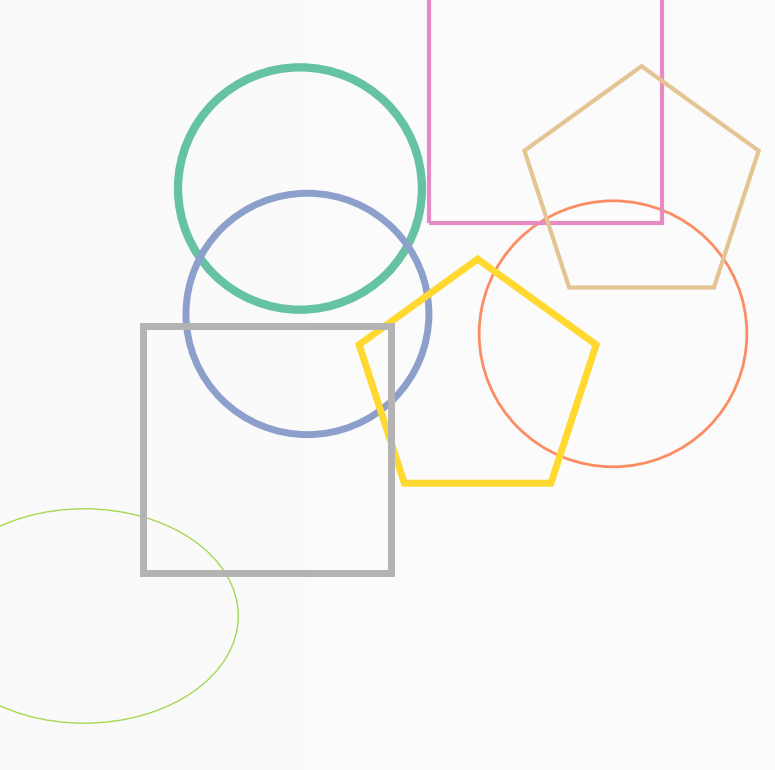[{"shape": "circle", "thickness": 3, "radius": 0.79, "center": [0.387, 0.755]}, {"shape": "circle", "thickness": 1, "radius": 0.86, "center": [0.791, 0.566]}, {"shape": "circle", "thickness": 2.5, "radius": 0.78, "center": [0.397, 0.592]}, {"shape": "square", "thickness": 1.5, "radius": 0.75, "center": [0.704, 0.861]}, {"shape": "oval", "thickness": 0.5, "radius": 0.99, "center": [0.109, 0.2]}, {"shape": "pentagon", "thickness": 2.5, "radius": 0.8, "center": [0.616, 0.503]}, {"shape": "pentagon", "thickness": 1.5, "radius": 0.79, "center": [0.828, 0.755]}, {"shape": "square", "thickness": 2.5, "radius": 0.8, "center": [0.344, 0.416]}]